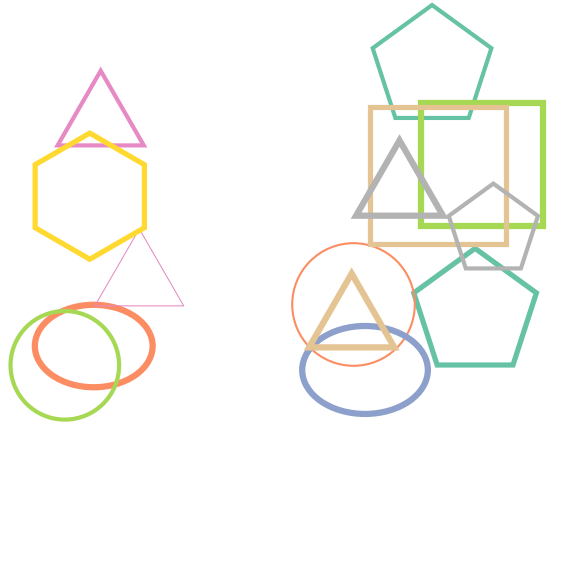[{"shape": "pentagon", "thickness": 2.5, "radius": 0.56, "center": [0.823, 0.457]}, {"shape": "pentagon", "thickness": 2, "radius": 0.54, "center": [0.748, 0.882]}, {"shape": "circle", "thickness": 1, "radius": 0.53, "center": [0.612, 0.472]}, {"shape": "oval", "thickness": 3, "radius": 0.51, "center": [0.162, 0.4]}, {"shape": "oval", "thickness": 3, "radius": 0.54, "center": [0.632, 0.359]}, {"shape": "triangle", "thickness": 2, "radius": 0.43, "center": [0.174, 0.79]}, {"shape": "triangle", "thickness": 0.5, "radius": 0.44, "center": [0.241, 0.514]}, {"shape": "circle", "thickness": 2, "radius": 0.47, "center": [0.112, 0.367]}, {"shape": "square", "thickness": 3, "radius": 0.53, "center": [0.835, 0.714]}, {"shape": "hexagon", "thickness": 2.5, "radius": 0.55, "center": [0.155, 0.659]}, {"shape": "square", "thickness": 2.5, "radius": 0.59, "center": [0.758, 0.695]}, {"shape": "triangle", "thickness": 3, "radius": 0.43, "center": [0.609, 0.44]}, {"shape": "triangle", "thickness": 3, "radius": 0.43, "center": [0.692, 0.669]}, {"shape": "pentagon", "thickness": 2, "radius": 0.41, "center": [0.854, 0.6]}]